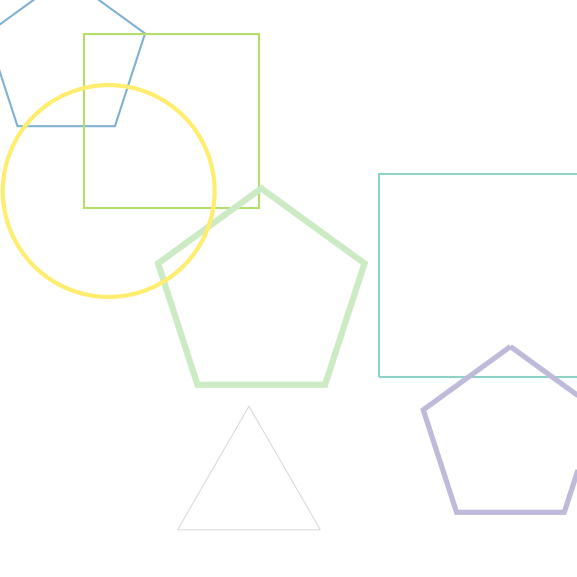[{"shape": "square", "thickness": 1, "radius": 0.88, "center": [0.832, 0.523]}, {"shape": "pentagon", "thickness": 2.5, "radius": 0.79, "center": [0.884, 0.24]}, {"shape": "pentagon", "thickness": 1, "radius": 0.72, "center": [0.115, 0.897]}, {"shape": "square", "thickness": 1, "radius": 0.76, "center": [0.297, 0.79]}, {"shape": "triangle", "thickness": 0.5, "radius": 0.71, "center": [0.431, 0.153]}, {"shape": "pentagon", "thickness": 3, "radius": 0.94, "center": [0.452, 0.485]}, {"shape": "circle", "thickness": 2, "radius": 0.92, "center": [0.188, 0.668]}]